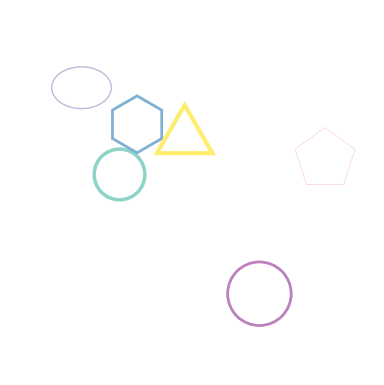[{"shape": "circle", "thickness": 2.5, "radius": 0.33, "center": [0.31, 0.547]}, {"shape": "oval", "thickness": 1, "radius": 0.39, "center": [0.212, 0.772]}, {"shape": "hexagon", "thickness": 2, "radius": 0.37, "center": [0.356, 0.677]}, {"shape": "pentagon", "thickness": 0.5, "radius": 0.41, "center": [0.844, 0.587]}, {"shape": "circle", "thickness": 2, "radius": 0.41, "center": [0.674, 0.237]}, {"shape": "triangle", "thickness": 3, "radius": 0.42, "center": [0.48, 0.644]}]